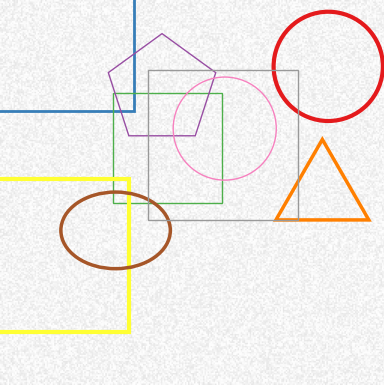[{"shape": "circle", "thickness": 3, "radius": 0.71, "center": [0.853, 0.828]}, {"shape": "square", "thickness": 2, "radius": 0.89, "center": [0.169, 0.89]}, {"shape": "square", "thickness": 1, "radius": 0.71, "center": [0.435, 0.616]}, {"shape": "pentagon", "thickness": 1, "radius": 0.73, "center": [0.421, 0.766]}, {"shape": "triangle", "thickness": 2.5, "radius": 0.7, "center": [0.837, 0.498]}, {"shape": "square", "thickness": 3, "radius": 0.99, "center": [0.138, 0.337]}, {"shape": "oval", "thickness": 2.5, "radius": 0.71, "center": [0.3, 0.402]}, {"shape": "circle", "thickness": 1, "radius": 0.67, "center": [0.584, 0.666]}, {"shape": "square", "thickness": 1, "radius": 0.97, "center": [0.58, 0.624]}]